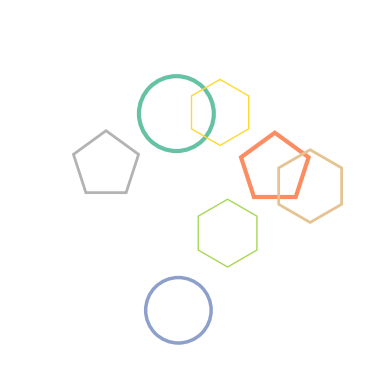[{"shape": "circle", "thickness": 3, "radius": 0.49, "center": [0.458, 0.705]}, {"shape": "pentagon", "thickness": 3, "radius": 0.46, "center": [0.714, 0.563]}, {"shape": "circle", "thickness": 2.5, "radius": 0.43, "center": [0.463, 0.194]}, {"shape": "hexagon", "thickness": 1, "radius": 0.44, "center": [0.591, 0.394]}, {"shape": "hexagon", "thickness": 1, "radius": 0.43, "center": [0.572, 0.708]}, {"shape": "hexagon", "thickness": 2, "radius": 0.47, "center": [0.806, 0.517]}, {"shape": "pentagon", "thickness": 2, "radius": 0.44, "center": [0.275, 0.572]}]